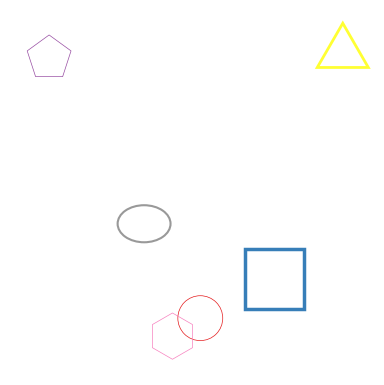[{"shape": "circle", "thickness": 0.5, "radius": 0.29, "center": [0.52, 0.174]}, {"shape": "square", "thickness": 2.5, "radius": 0.39, "center": [0.714, 0.276]}, {"shape": "pentagon", "thickness": 0.5, "radius": 0.3, "center": [0.128, 0.849]}, {"shape": "triangle", "thickness": 2, "radius": 0.38, "center": [0.89, 0.863]}, {"shape": "hexagon", "thickness": 0.5, "radius": 0.3, "center": [0.448, 0.127]}, {"shape": "oval", "thickness": 1.5, "radius": 0.34, "center": [0.374, 0.419]}]